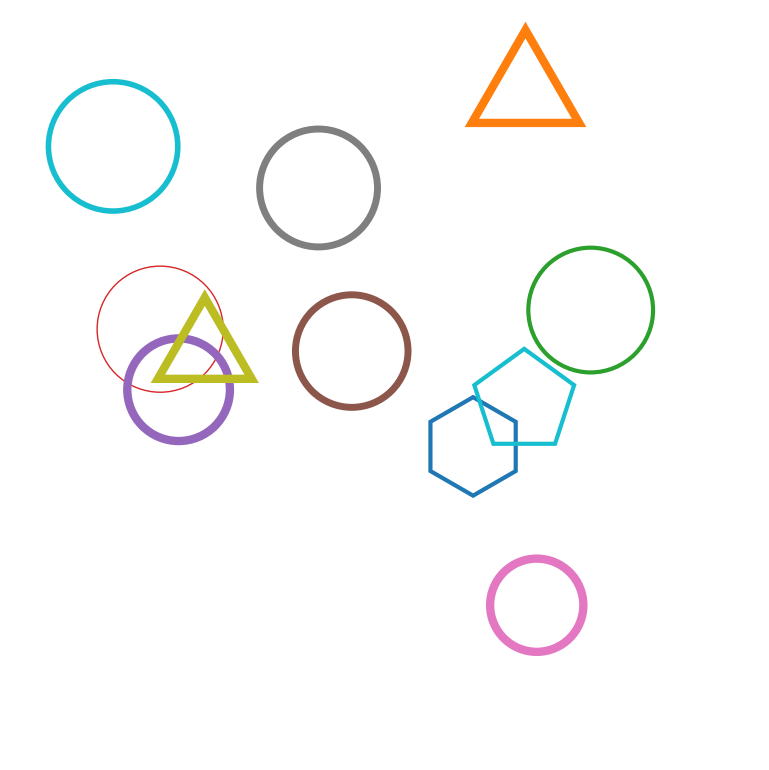[{"shape": "hexagon", "thickness": 1.5, "radius": 0.32, "center": [0.614, 0.42]}, {"shape": "triangle", "thickness": 3, "radius": 0.4, "center": [0.682, 0.881]}, {"shape": "circle", "thickness": 1.5, "radius": 0.41, "center": [0.767, 0.597]}, {"shape": "circle", "thickness": 0.5, "radius": 0.41, "center": [0.208, 0.572]}, {"shape": "circle", "thickness": 3, "radius": 0.33, "center": [0.232, 0.494]}, {"shape": "circle", "thickness": 2.5, "radius": 0.37, "center": [0.457, 0.544]}, {"shape": "circle", "thickness": 3, "radius": 0.3, "center": [0.697, 0.214]}, {"shape": "circle", "thickness": 2.5, "radius": 0.38, "center": [0.414, 0.756]}, {"shape": "triangle", "thickness": 3, "radius": 0.35, "center": [0.266, 0.543]}, {"shape": "circle", "thickness": 2, "radius": 0.42, "center": [0.147, 0.81]}, {"shape": "pentagon", "thickness": 1.5, "radius": 0.34, "center": [0.681, 0.479]}]